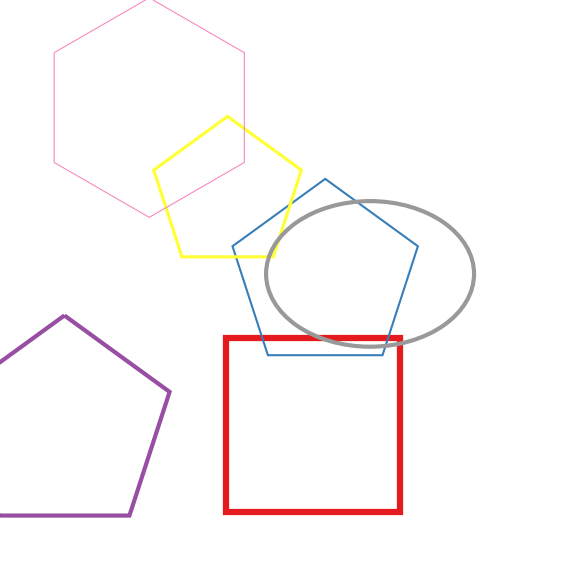[{"shape": "square", "thickness": 3, "radius": 0.75, "center": [0.542, 0.263]}, {"shape": "pentagon", "thickness": 1, "radius": 0.84, "center": [0.563, 0.521]}, {"shape": "pentagon", "thickness": 2, "radius": 0.96, "center": [0.112, 0.261]}, {"shape": "pentagon", "thickness": 1.5, "radius": 0.67, "center": [0.394, 0.663]}, {"shape": "hexagon", "thickness": 0.5, "radius": 0.95, "center": [0.258, 0.813]}, {"shape": "oval", "thickness": 2, "radius": 0.9, "center": [0.641, 0.525]}]